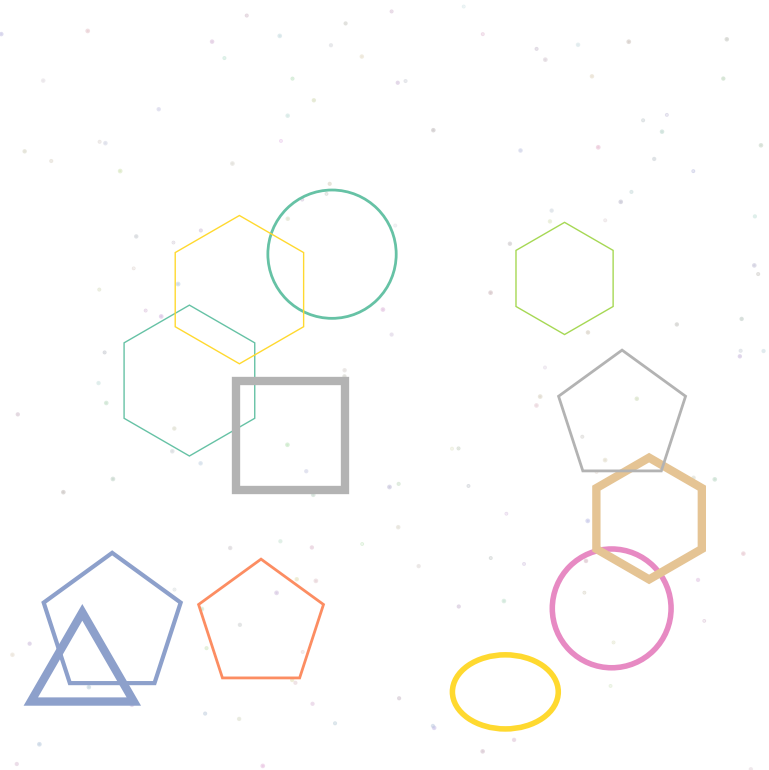[{"shape": "hexagon", "thickness": 0.5, "radius": 0.49, "center": [0.246, 0.506]}, {"shape": "circle", "thickness": 1, "radius": 0.42, "center": [0.431, 0.67]}, {"shape": "pentagon", "thickness": 1, "radius": 0.43, "center": [0.339, 0.189]}, {"shape": "pentagon", "thickness": 1.5, "radius": 0.47, "center": [0.146, 0.188]}, {"shape": "triangle", "thickness": 3, "radius": 0.39, "center": [0.107, 0.128]}, {"shape": "circle", "thickness": 2, "radius": 0.39, "center": [0.794, 0.21]}, {"shape": "hexagon", "thickness": 0.5, "radius": 0.36, "center": [0.733, 0.638]}, {"shape": "oval", "thickness": 2, "radius": 0.34, "center": [0.656, 0.101]}, {"shape": "hexagon", "thickness": 0.5, "radius": 0.48, "center": [0.311, 0.624]}, {"shape": "hexagon", "thickness": 3, "radius": 0.4, "center": [0.843, 0.327]}, {"shape": "square", "thickness": 3, "radius": 0.35, "center": [0.377, 0.435]}, {"shape": "pentagon", "thickness": 1, "radius": 0.43, "center": [0.808, 0.459]}]